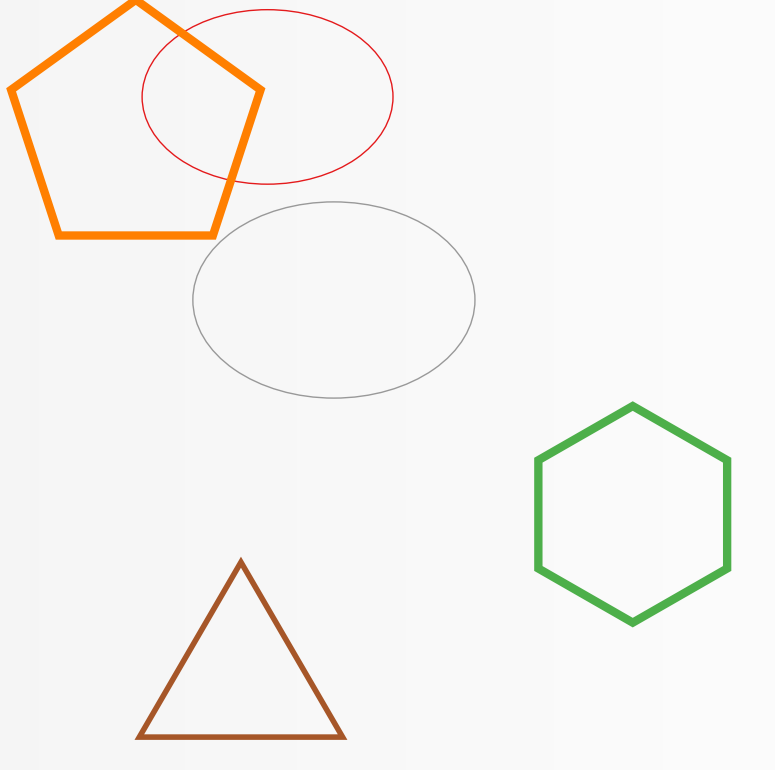[{"shape": "oval", "thickness": 0.5, "radius": 0.81, "center": [0.345, 0.874]}, {"shape": "hexagon", "thickness": 3, "radius": 0.7, "center": [0.816, 0.332]}, {"shape": "pentagon", "thickness": 3, "radius": 0.85, "center": [0.175, 0.831]}, {"shape": "triangle", "thickness": 2, "radius": 0.76, "center": [0.311, 0.118]}, {"shape": "oval", "thickness": 0.5, "radius": 0.91, "center": [0.431, 0.61]}]